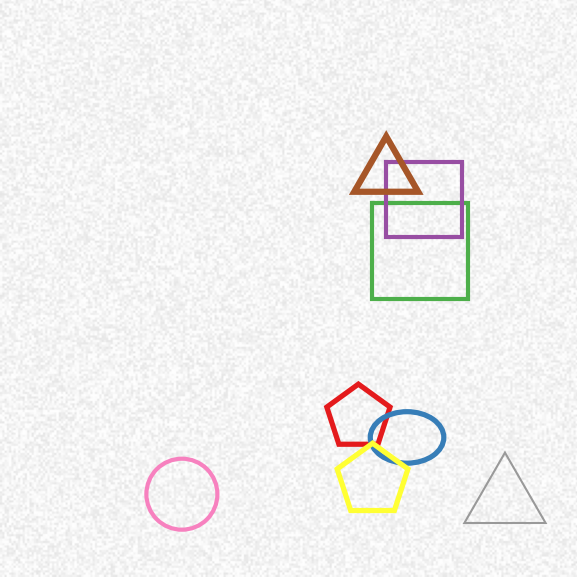[{"shape": "pentagon", "thickness": 2.5, "radius": 0.29, "center": [0.621, 0.276]}, {"shape": "oval", "thickness": 2.5, "radius": 0.32, "center": [0.705, 0.242]}, {"shape": "square", "thickness": 2, "radius": 0.42, "center": [0.727, 0.564]}, {"shape": "square", "thickness": 2, "radius": 0.33, "center": [0.734, 0.654]}, {"shape": "pentagon", "thickness": 2.5, "radius": 0.32, "center": [0.645, 0.167]}, {"shape": "triangle", "thickness": 3, "radius": 0.32, "center": [0.669, 0.699]}, {"shape": "circle", "thickness": 2, "radius": 0.31, "center": [0.315, 0.143]}, {"shape": "triangle", "thickness": 1, "radius": 0.41, "center": [0.874, 0.134]}]